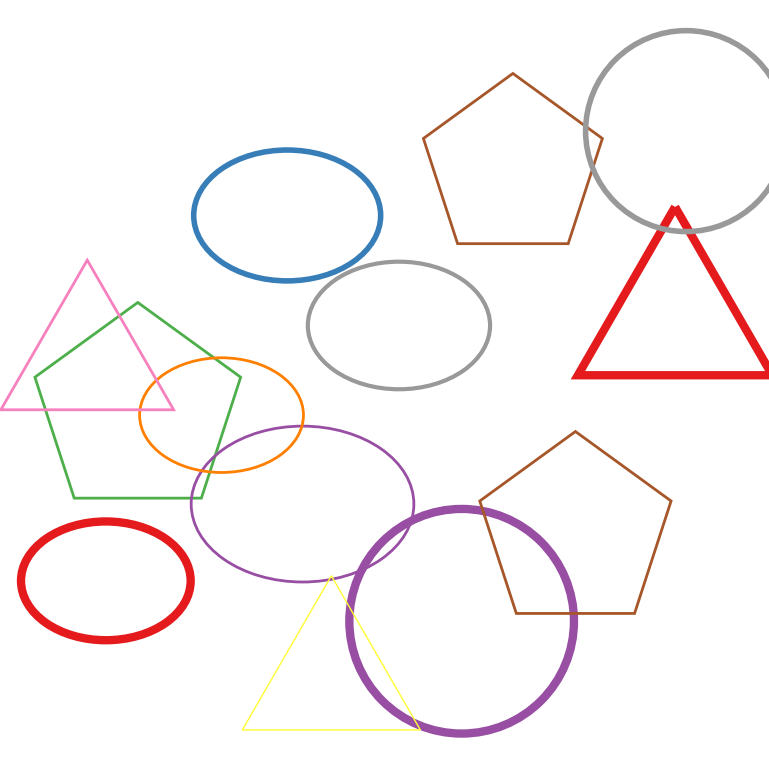[{"shape": "oval", "thickness": 3, "radius": 0.55, "center": [0.137, 0.246]}, {"shape": "triangle", "thickness": 3, "radius": 0.73, "center": [0.877, 0.586]}, {"shape": "oval", "thickness": 2, "radius": 0.61, "center": [0.373, 0.72]}, {"shape": "pentagon", "thickness": 1, "radius": 0.7, "center": [0.179, 0.467]}, {"shape": "circle", "thickness": 3, "radius": 0.73, "center": [0.6, 0.193]}, {"shape": "oval", "thickness": 1, "radius": 0.72, "center": [0.393, 0.345]}, {"shape": "oval", "thickness": 1, "radius": 0.53, "center": [0.288, 0.461]}, {"shape": "triangle", "thickness": 0.5, "radius": 0.67, "center": [0.43, 0.119]}, {"shape": "pentagon", "thickness": 1, "radius": 0.65, "center": [0.747, 0.309]}, {"shape": "pentagon", "thickness": 1, "radius": 0.61, "center": [0.666, 0.782]}, {"shape": "triangle", "thickness": 1, "radius": 0.65, "center": [0.113, 0.533]}, {"shape": "circle", "thickness": 2, "radius": 0.65, "center": [0.891, 0.83]}, {"shape": "oval", "thickness": 1.5, "radius": 0.59, "center": [0.518, 0.577]}]